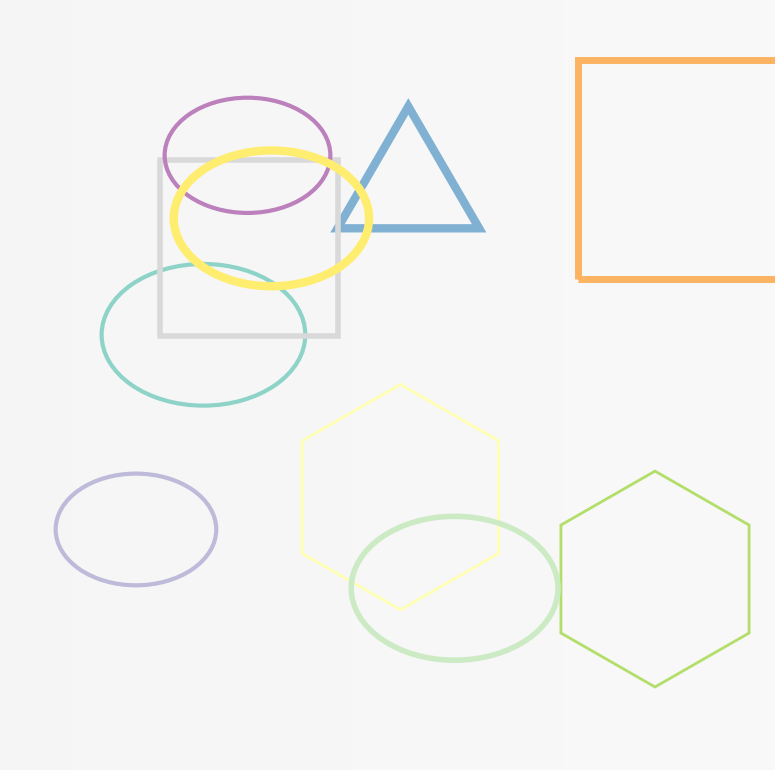[{"shape": "oval", "thickness": 1.5, "radius": 0.66, "center": [0.263, 0.565]}, {"shape": "hexagon", "thickness": 1, "radius": 0.73, "center": [0.517, 0.354]}, {"shape": "oval", "thickness": 1.5, "radius": 0.52, "center": [0.175, 0.312]}, {"shape": "triangle", "thickness": 3, "radius": 0.53, "center": [0.527, 0.756]}, {"shape": "square", "thickness": 2.5, "radius": 0.71, "center": [0.887, 0.78]}, {"shape": "hexagon", "thickness": 1, "radius": 0.7, "center": [0.845, 0.248]}, {"shape": "square", "thickness": 2, "radius": 0.57, "center": [0.322, 0.678]}, {"shape": "oval", "thickness": 1.5, "radius": 0.53, "center": [0.319, 0.798]}, {"shape": "oval", "thickness": 2, "radius": 0.67, "center": [0.587, 0.236]}, {"shape": "oval", "thickness": 3, "radius": 0.63, "center": [0.35, 0.716]}]